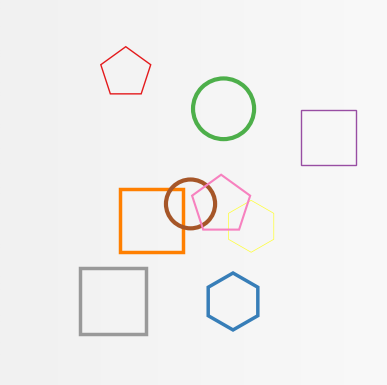[{"shape": "pentagon", "thickness": 1, "radius": 0.34, "center": [0.325, 0.811]}, {"shape": "hexagon", "thickness": 2.5, "radius": 0.37, "center": [0.601, 0.217]}, {"shape": "circle", "thickness": 3, "radius": 0.39, "center": [0.577, 0.717]}, {"shape": "square", "thickness": 1, "radius": 0.35, "center": [0.849, 0.643]}, {"shape": "square", "thickness": 2.5, "radius": 0.4, "center": [0.391, 0.427]}, {"shape": "hexagon", "thickness": 0.5, "radius": 0.34, "center": [0.648, 0.412]}, {"shape": "circle", "thickness": 3, "radius": 0.32, "center": [0.492, 0.47]}, {"shape": "pentagon", "thickness": 1.5, "radius": 0.39, "center": [0.571, 0.467]}, {"shape": "square", "thickness": 2.5, "radius": 0.43, "center": [0.292, 0.218]}]